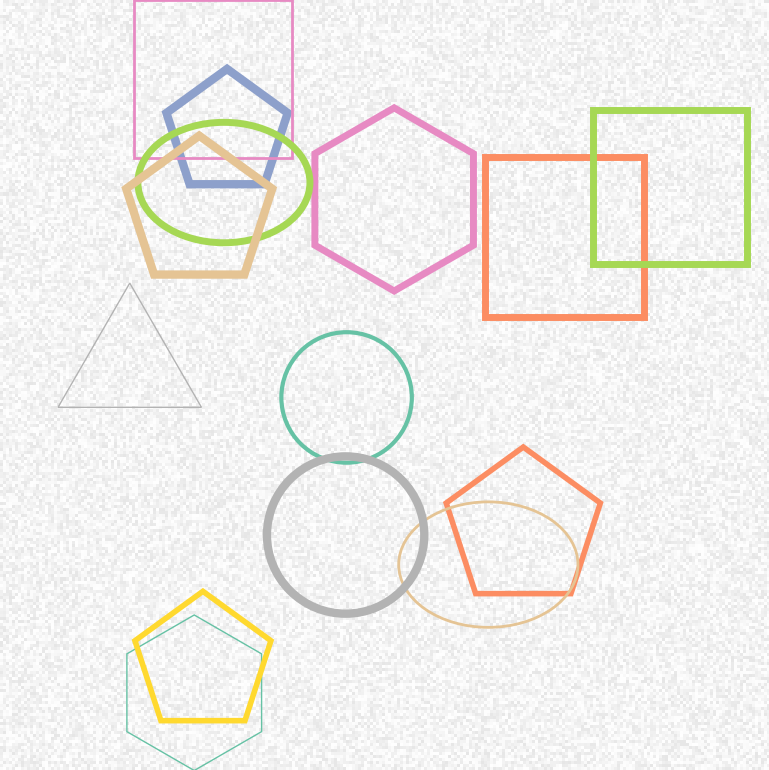[{"shape": "hexagon", "thickness": 0.5, "radius": 0.5, "center": [0.252, 0.1]}, {"shape": "circle", "thickness": 1.5, "radius": 0.42, "center": [0.45, 0.484]}, {"shape": "pentagon", "thickness": 2, "radius": 0.53, "center": [0.68, 0.314]}, {"shape": "square", "thickness": 2.5, "radius": 0.52, "center": [0.733, 0.692]}, {"shape": "pentagon", "thickness": 3, "radius": 0.41, "center": [0.295, 0.828]}, {"shape": "hexagon", "thickness": 2.5, "radius": 0.59, "center": [0.512, 0.741]}, {"shape": "square", "thickness": 1, "radius": 0.52, "center": [0.277, 0.898]}, {"shape": "oval", "thickness": 2.5, "radius": 0.56, "center": [0.291, 0.763]}, {"shape": "square", "thickness": 2.5, "radius": 0.5, "center": [0.87, 0.757]}, {"shape": "pentagon", "thickness": 2, "radius": 0.46, "center": [0.264, 0.139]}, {"shape": "pentagon", "thickness": 3, "radius": 0.5, "center": [0.259, 0.724]}, {"shape": "oval", "thickness": 1, "radius": 0.58, "center": [0.634, 0.267]}, {"shape": "triangle", "thickness": 0.5, "radius": 0.54, "center": [0.168, 0.525]}, {"shape": "circle", "thickness": 3, "radius": 0.51, "center": [0.449, 0.305]}]